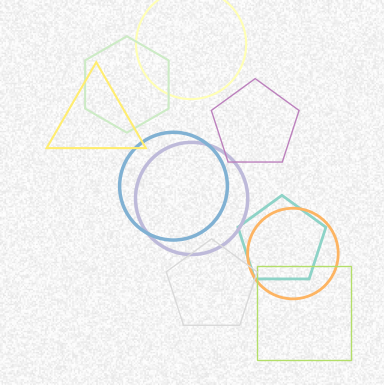[{"shape": "pentagon", "thickness": 2, "radius": 0.6, "center": [0.732, 0.373]}, {"shape": "circle", "thickness": 1.5, "radius": 0.72, "center": [0.496, 0.886]}, {"shape": "circle", "thickness": 2.5, "radius": 0.73, "center": [0.498, 0.485]}, {"shape": "circle", "thickness": 2.5, "radius": 0.7, "center": [0.451, 0.516]}, {"shape": "circle", "thickness": 2, "radius": 0.59, "center": [0.761, 0.341]}, {"shape": "square", "thickness": 1, "radius": 0.61, "center": [0.79, 0.187]}, {"shape": "pentagon", "thickness": 1, "radius": 0.62, "center": [0.55, 0.256]}, {"shape": "pentagon", "thickness": 1, "radius": 0.6, "center": [0.663, 0.676]}, {"shape": "hexagon", "thickness": 1.5, "radius": 0.63, "center": [0.33, 0.781]}, {"shape": "triangle", "thickness": 1.5, "radius": 0.74, "center": [0.25, 0.69]}]